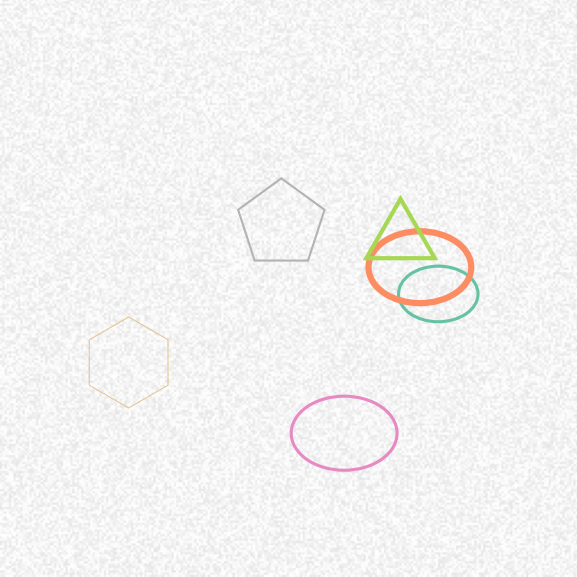[{"shape": "oval", "thickness": 1.5, "radius": 0.34, "center": [0.759, 0.49]}, {"shape": "oval", "thickness": 3, "radius": 0.44, "center": [0.727, 0.536]}, {"shape": "oval", "thickness": 1.5, "radius": 0.46, "center": [0.596, 0.249]}, {"shape": "triangle", "thickness": 2, "radius": 0.34, "center": [0.694, 0.586]}, {"shape": "hexagon", "thickness": 0.5, "radius": 0.39, "center": [0.223, 0.371]}, {"shape": "pentagon", "thickness": 1, "radius": 0.39, "center": [0.487, 0.612]}]